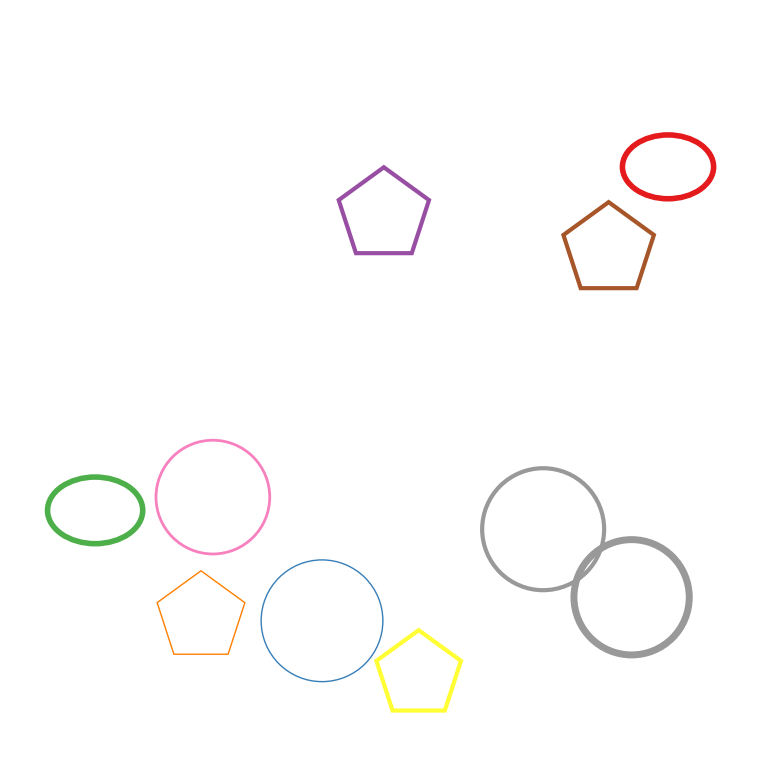[{"shape": "oval", "thickness": 2, "radius": 0.3, "center": [0.868, 0.783]}, {"shape": "circle", "thickness": 0.5, "radius": 0.4, "center": [0.418, 0.194]}, {"shape": "oval", "thickness": 2, "radius": 0.31, "center": [0.124, 0.337]}, {"shape": "pentagon", "thickness": 1.5, "radius": 0.31, "center": [0.499, 0.721]}, {"shape": "pentagon", "thickness": 0.5, "radius": 0.3, "center": [0.261, 0.199]}, {"shape": "pentagon", "thickness": 1.5, "radius": 0.29, "center": [0.544, 0.124]}, {"shape": "pentagon", "thickness": 1.5, "radius": 0.31, "center": [0.79, 0.676]}, {"shape": "circle", "thickness": 1, "radius": 0.37, "center": [0.276, 0.354]}, {"shape": "circle", "thickness": 2.5, "radius": 0.37, "center": [0.82, 0.224]}, {"shape": "circle", "thickness": 1.5, "radius": 0.4, "center": [0.705, 0.313]}]